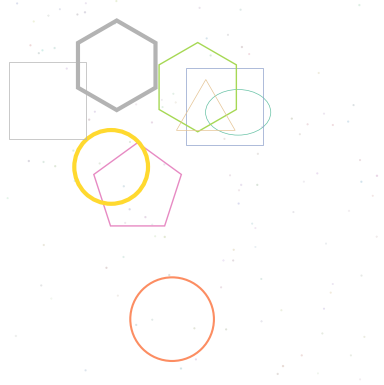[{"shape": "oval", "thickness": 0.5, "radius": 0.42, "center": [0.619, 0.708]}, {"shape": "circle", "thickness": 1.5, "radius": 0.54, "center": [0.447, 0.171]}, {"shape": "square", "thickness": 0.5, "radius": 0.5, "center": [0.584, 0.724]}, {"shape": "pentagon", "thickness": 1, "radius": 0.6, "center": [0.357, 0.51]}, {"shape": "hexagon", "thickness": 1, "radius": 0.58, "center": [0.514, 0.774]}, {"shape": "circle", "thickness": 3, "radius": 0.48, "center": [0.289, 0.566]}, {"shape": "triangle", "thickness": 0.5, "radius": 0.44, "center": [0.535, 0.705]}, {"shape": "hexagon", "thickness": 3, "radius": 0.58, "center": [0.303, 0.83]}, {"shape": "square", "thickness": 0.5, "radius": 0.5, "center": [0.122, 0.739]}]